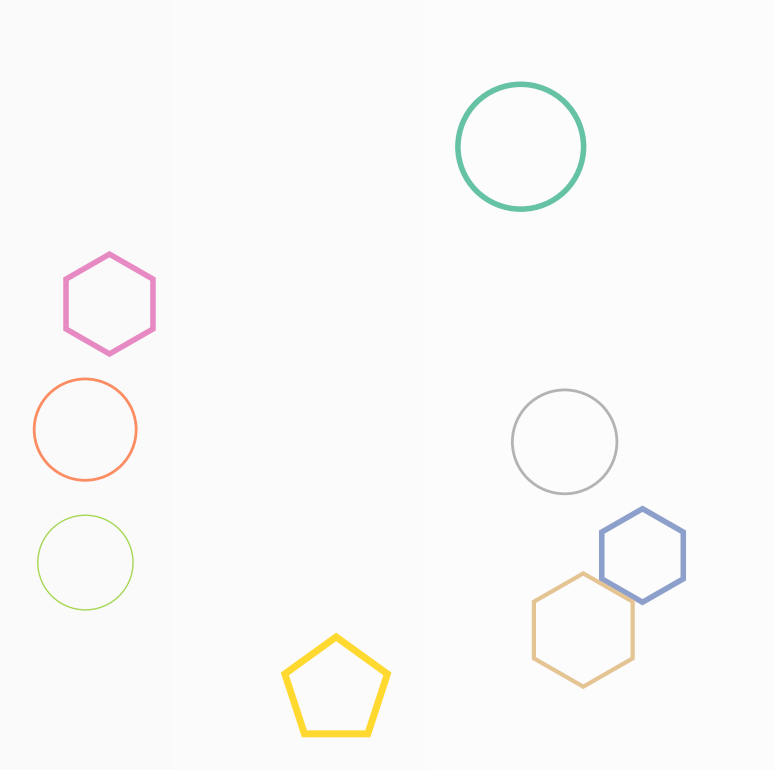[{"shape": "circle", "thickness": 2, "radius": 0.41, "center": [0.672, 0.809]}, {"shape": "circle", "thickness": 1, "radius": 0.33, "center": [0.11, 0.442]}, {"shape": "hexagon", "thickness": 2, "radius": 0.3, "center": [0.829, 0.279]}, {"shape": "hexagon", "thickness": 2, "radius": 0.32, "center": [0.141, 0.605]}, {"shape": "circle", "thickness": 0.5, "radius": 0.31, "center": [0.11, 0.269]}, {"shape": "pentagon", "thickness": 2.5, "radius": 0.35, "center": [0.434, 0.103]}, {"shape": "hexagon", "thickness": 1.5, "radius": 0.37, "center": [0.753, 0.182]}, {"shape": "circle", "thickness": 1, "radius": 0.34, "center": [0.729, 0.426]}]